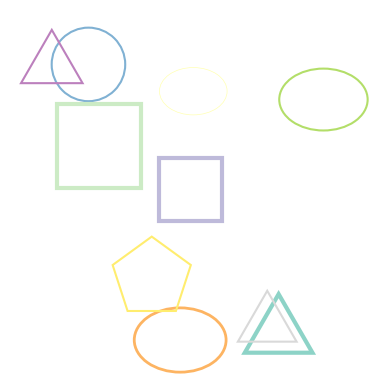[{"shape": "triangle", "thickness": 3, "radius": 0.51, "center": [0.724, 0.135]}, {"shape": "oval", "thickness": 0.5, "radius": 0.44, "center": [0.502, 0.763]}, {"shape": "square", "thickness": 3, "radius": 0.41, "center": [0.494, 0.508]}, {"shape": "circle", "thickness": 1.5, "radius": 0.48, "center": [0.23, 0.833]}, {"shape": "oval", "thickness": 2, "radius": 0.6, "center": [0.468, 0.117]}, {"shape": "oval", "thickness": 1.5, "radius": 0.57, "center": [0.84, 0.741]}, {"shape": "triangle", "thickness": 1.5, "radius": 0.44, "center": [0.694, 0.157]}, {"shape": "triangle", "thickness": 1.5, "radius": 0.46, "center": [0.135, 0.83]}, {"shape": "square", "thickness": 3, "radius": 0.55, "center": [0.258, 0.621]}, {"shape": "pentagon", "thickness": 1.5, "radius": 0.53, "center": [0.394, 0.279]}]